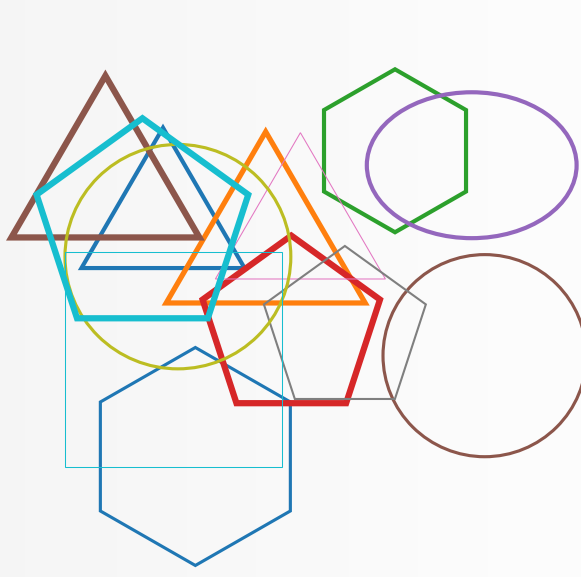[{"shape": "hexagon", "thickness": 1.5, "radius": 0.94, "center": [0.336, 0.209]}, {"shape": "triangle", "thickness": 2, "radius": 0.81, "center": [0.28, 0.616]}, {"shape": "triangle", "thickness": 2.5, "radius": 0.99, "center": [0.457, 0.573]}, {"shape": "hexagon", "thickness": 2, "radius": 0.71, "center": [0.68, 0.738]}, {"shape": "pentagon", "thickness": 3, "radius": 0.8, "center": [0.501, 0.431]}, {"shape": "oval", "thickness": 2, "radius": 0.9, "center": [0.812, 0.713]}, {"shape": "triangle", "thickness": 3, "radius": 0.93, "center": [0.181, 0.681]}, {"shape": "circle", "thickness": 1.5, "radius": 0.87, "center": [0.834, 0.383]}, {"shape": "triangle", "thickness": 0.5, "radius": 0.84, "center": [0.517, 0.6]}, {"shape": "pentagon", "thickness": 1, "radius": 0.73, "center": [0.593, 0.427]}, {"shape": "circle", "thickness": 1.5, "radius": 0.97, "center": [0.306, 0.555]}, {"shape": "square", "thickness": 0.5, "radius": 0.93, "center": [0.299, 0.377]}, {"shape": "pentagon", "thickness": 3, "radius": 0.96, "center": [0.245, 0.603]}]